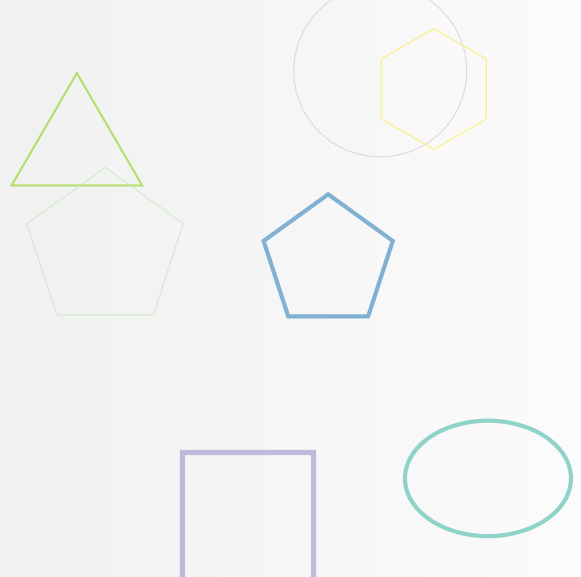[{"shape": "oval", "thickness": 2, "radius": 0.71, "center": [0.84, 0.171]}, {"shape": "square", "thickness": 2.5, "radius": 0.56, "center": [0.425, 0.103]}, {"shape": "pentagon", "thickness": 2, "radius": 0.58, "center": [0.565, 0.546]}, {"shape": "triangle", "thickness": 1, "radius": 0.65, "center": [0.132, 0.743]}, {"shape": "circle", "thickness": 0.5, "radius": 0.74, "center": [0.654, 0.876]}, {"shape": "pentagon", "thickness": 0.5, "radius": 0.71, "center": [0.181, 0.568]}, {"shape": "hexagon", "thickness": 0.5, "radius": 0.52, "center": [0.746, 0.845]}]